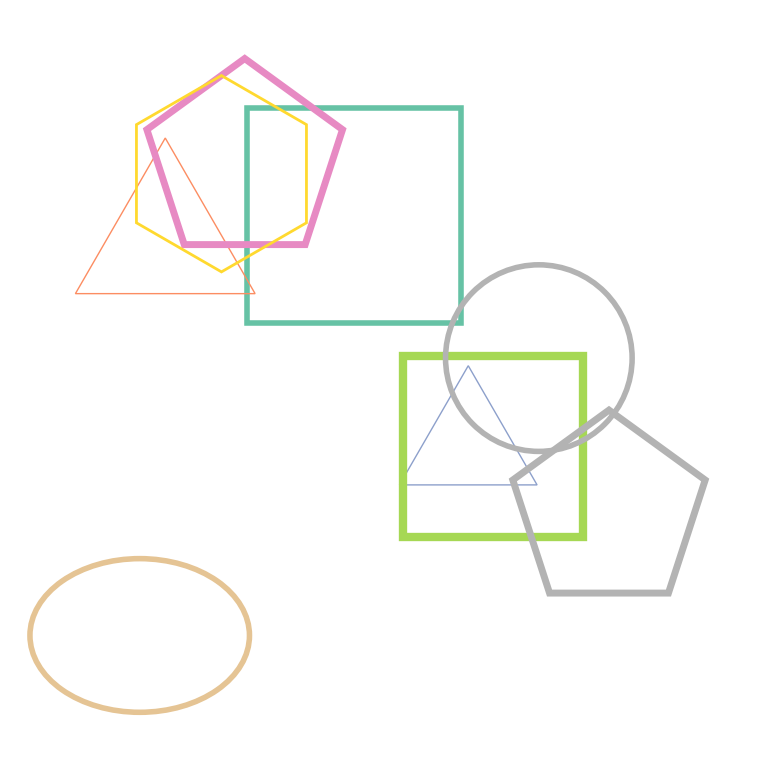[{"shape": "square", "thickness": 2, "radius": 0.7, "center": [0.46, 0.72]}, {"shape": "triangle", "thickness": 0.5, "radius": 0.67, "center": [0.215, 0.686]}, {"shape": "triangle", "thickness": 0.5, "radius": 0.52, "center": [0.608, 0.422]}, {"shape": "pentagon", "thickness": 2.5, "radius": 0.67, "center": [0.318, 0.79]}, {"shape": "square", "thickness": 3, "radius": 0.59, "center": [0.64, 0.42]}, {"shape": "hexagon", "thickness": 1, "radius": 0.64, "center": [0.288, 0.774]}, {"shape": "oval", "thickness": 2, "radius": 0.71, "center": [0.181, 0.175]}, {"shape": "pentagon", "thickness": 2.5, "radius": 0.66, "center": [0.791, 0.336]}, {"shape": "circle", "thickness": 2, "radius": 0.61, "center": [0.7, 0.535]}]